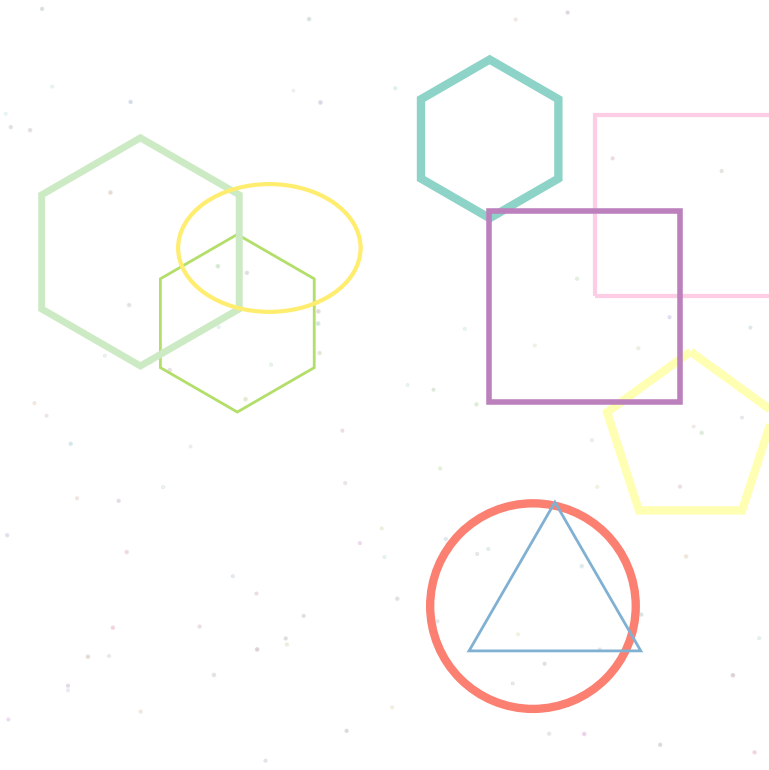[{"shape": "hexagon", "thickness": 3, "radius": 0.52, "center": [0.636, 0.82]}, {"shape": "pentagon", "thickness": 3, "radius": 0.57, "center": [0.897, 0.429]}, {"shape": "circle", "thickness": 3, "radius": 0.67, "center": [0.692, 0.213]}, {"shape": "triangle", "thickness": 1, "radius": 0.64, "center": [0.721, 0.219]}, {"shape": "hexagon", "thickness": 1, "radius": 0.58, "center": [0.308, 0.58]}, {"shape": "square", "thickness": 1.5, "radius": 0.59, "center": [0.891, 0.733]}, {"shape": "square", "thickness": 2, "radius": 0.62, "center": [0.759, 0.602]}, {"shape": "hexagon", "thickness": 2.5, "radius": 0.74, "center": [0.182, 0.673]}, {"shape": "oval", "thickness": 1.5, "radius": 0.59, "center": [0.35, 0.678]}]